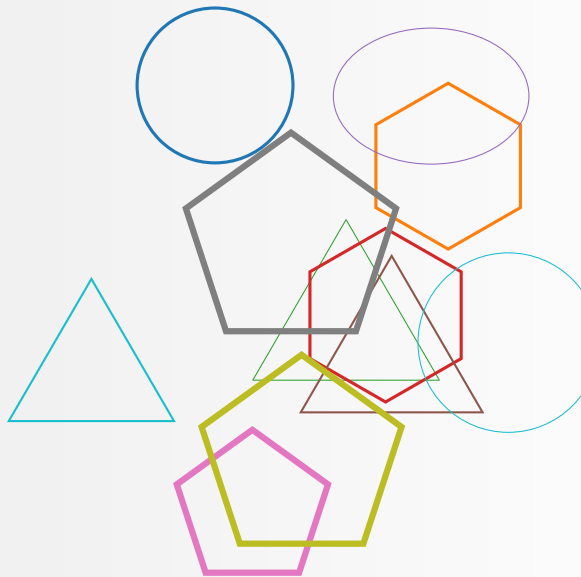[{"shape": "circle", "thickness": 1.5, "radius": 0.67, "center": [0.37, 0.851]}, {"shape": "hexagon", "thickness": 1.5, "radius": 0.72, "center": [0.771, 0.711]}, {"shape": "triangle", "thickness": 0.5, "radius": 0.93, "center": [0.595, 0.433]}, {"shape": "hexagon", "thickness": 1.5, "radius": 0.75, "center": [0.663, 0.453]}, {"shape": "oval", "thickness": 0.5, "radius": 0.84, "center": [0.742, 0.833]}, {"shape": "triangle", "thickness": 1, "radius": 0.9, "center": [0.674, 0.375]}, {"shape": "pentagon", "thickness": 3, "radius": 0.68, "center": [0.434, 0.118]}, {"shape": "pentagon", "thickness": 3, "radius": 0.95, "center": [0.501, 0.579]}, {"shape": "pentagon", "thickness": 3, "radius": 0.9, "center": [0.519, 0.204]}, {"shape": "triangle", "thickness": 1, "radius": 0.82, "center": [0.157, 0.352]}, {"shape": "circle", "thickness": 0.5, "radius": 0.78, "center": [0.875, 0.406]}]